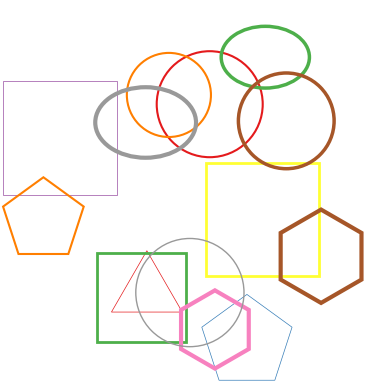[{"shape": "triangle", "thickness": 0.5, "radius": 0.53, "center": [0.381, 0.243]}, {"shape": "circle", "thickness": 1.5, "radius": 0.69, "center": [0.545, 0.729]}, {"shape": "pentagon", "thickness": 0.5, "radius": 0.62, "center": [0.641, 0.112]}, {"shape": "oval", "thickness": 2.5, "radius": 0.57, "center": [0.689, 0.851]}, {"shape": "square", "thickness": 2, "radius": 0.58, "center": [0.367, 0.227]}, {"shape": "square", "thickness": 0.5, "radius": 0.74, "center": [0.156, 0.642]}, {"shape": "circle", "thickness": 1.5, "radius": 0.55, "center": [0.439, 0.753]}, {"shape": "pentagon", "thickness": 1.5, "radius": 0.55, "center": [0.113, 0.429]}, {"shape": "square", "thickness": 2, "radius": 0.74, "center": [0.682, 0.43]}, {"shape": "circle", "thickness": 2.5, "radius": 0.62, "center": [0.744, 0.686]}, {"shape": "hexagon", "thickness": 3, "radius": 0.61, "center": [0.834, 0.334]}, {"shape": "hexagon", "thickness": 3, "radius": 0.51, "center": [0.558, 0.144]}, {"shape": "circle", "thickness": 1, "radius": 0.7, "center": [0.493, 0.24]}, {"shape": "oval", "thickness": 3, "radius": 0.65, "center": [0.378, 0.682]}]